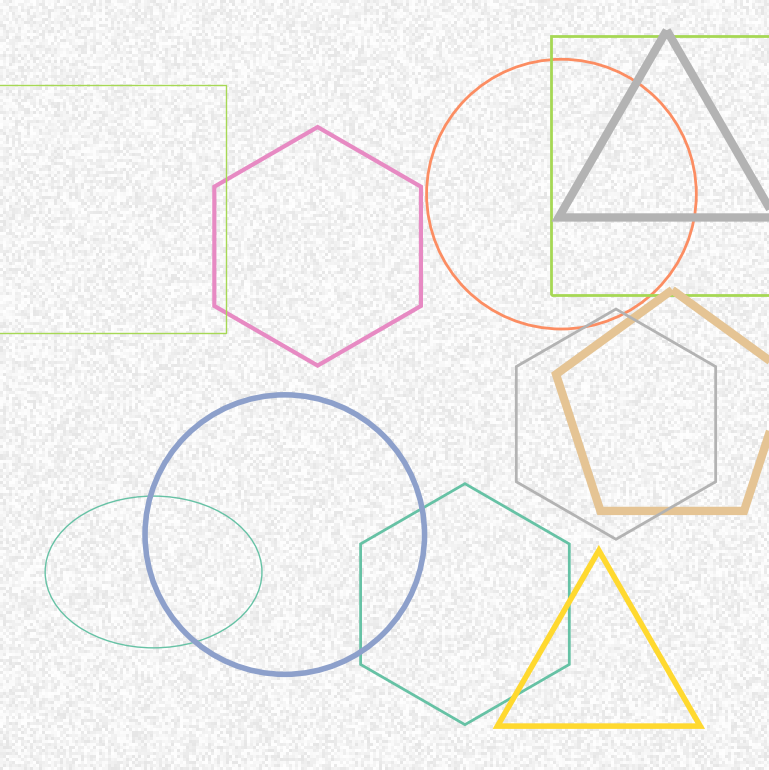[{"shape": "oval", "thickness": 0.5, "radius": 0.7, "center": [0.199, 0.257]}, {"shape": "hexagon", "thickness": 1, "radius": 0.78, "center": [0.604, 0.215]}, {"shape": "circle", "thickness": 1, "radius": 0.88, "center": [0.729, 0.748]}, {"shape": "circle", "thickness": 2, "radius": 0.91, "center": [0.37, 0.306]}, {"shape": "hexagon", "thickness": 1.5, "radius": 0.77, "center": [0.413, 0.68]}, {"shape": "square", "thickness": 0.5, "radius": 0.81, "center": [0.133, 0.729]}, {"shape": "square", "thickness": 1, "radius": 0.84, "center": [0.885, 0.785]}, {"shape": "triangle", "thickness": 2, "radius": 0.76, "center": [0.778, 0.133]}, {"shape": "pentagon", "thickness": 3, "radius": 0.79, "center": [0.873, 0.465]}, {"shape": "triangle", "thickness": 3, "radius": 0.81, "center": [0.866, 0.799]}, {"shape": "hexagon", "thickness": 1, "radius": 0.75, "center": [0.8, 0.449]}]